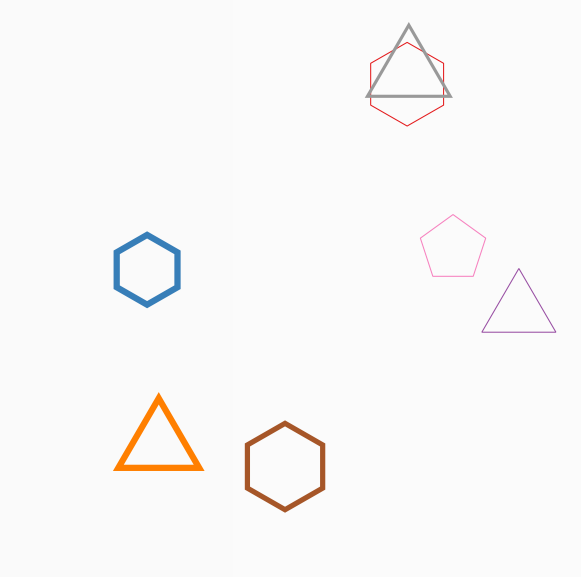[{"shape": "hexagon", "thickness": 0.5, "radius": 0.36, "center": [0.7, 0.853]}, {"shape": "hexagon", "thickness": 3, "radius": 0.3, "center": [0.253, 0.532]}, {"shape": "triangle", "thickness": 0.5, "radius": 0.37, "center": [0.893, 0.461]}, {"shape": "triangle", "thickness": 3, "radius": 0.4, "center": [0.273, 0.229]}, {"shape": "hexagon", "thickness": 2.5, "radius": 0.37, "center": [0.49, 0.191]}, {"shape": "pentagon", "thickness": 0.5, "radius": 0.3, "center": [0.779, 0.568]}, {"shape": "triangle", "thickness": 1.5, "radius": 0.41, "center": [0.703, 0.873]}]